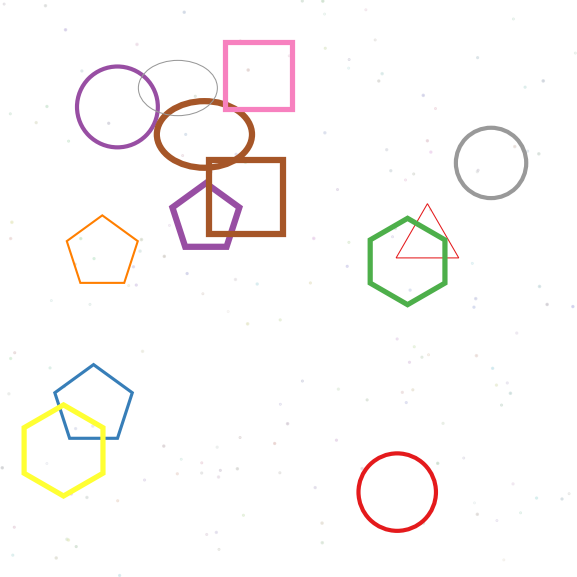[{"shape": "circle", "thickness": 2, "radius": 0.34, "center": [0.688, 0.147]}, {"shape": "triangle", "thickness": 0.5, "radius": 0.31, "center": [0.74, 0.584]}, {"shape": "pentagon", "thickness": 1.5, "radius": 0.35, "center": [0.162, 0.297]}, {"shape": "hexagon", "thickness": 2.5, "radius": 0.37, "center": [0.706, 0.546]}, {"shape": "circle", "thickness": 2, "radius": 0.35, "center": [0.203, 0.814]}, {"shape": "pentagon", "thickness": 3, "radius": 0.3, "center": [0.356, 0.621]}, {"shape": "pentagon", "thickness": 1, "radius": 0.32, "center": [0.177, 0.562]}, {"shape": "hexagon", "thickness": 2.5, "radius": 0.39, "center": [0.11, 0.219]}, {"shape": "square", "thickness": 3, "radius": 0.32, "center": [0.426, 0.659]}, {"shape": "oval", "thickness": 3, "radius": 0.41, "center": [0.354, 0.766]}, {"shape": "square", "thickness": 2.5, "radius": 0.29, "center": [0.448, 0.868]}, {"shape": "oval", "thickness": 0.5, "radius": 0.34, "center": [0.308, 0.847]}, {"shape": "circle", "thickness": 2, "radius": 0.3, "center": [0.85, 0.717]}]